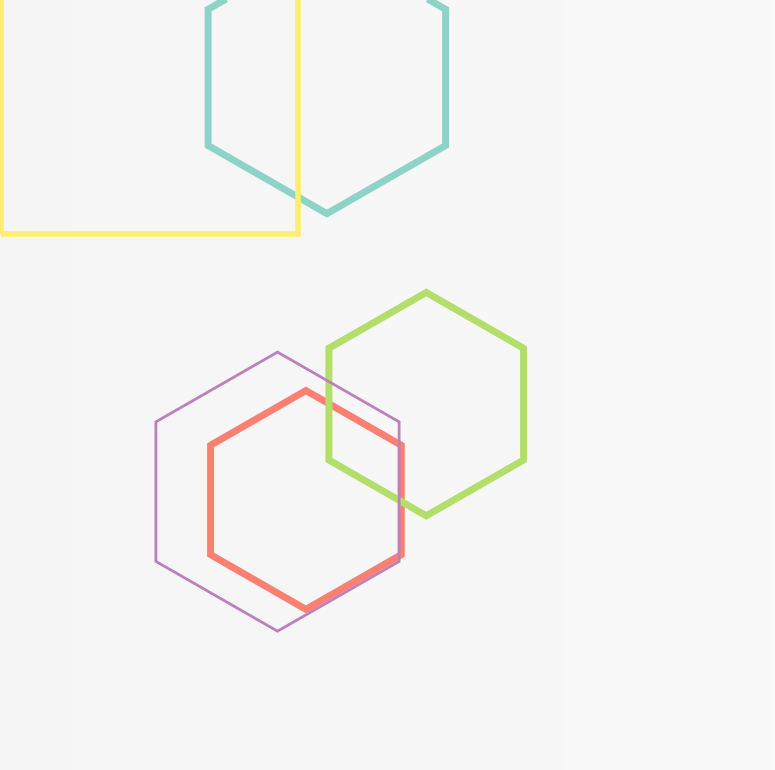[{"shape": "hexagon", "thickness": 2.5, "radius": 0.88, "center": [0.422, 0.899]}, {"shape": "hexagon", "thickness": 2.5, "radius": 0.71, "center": [0.395, 0.351]}, {"shape": "hexagon", "thickness": 2.5, "radius": 0.73, "center": [0.55, 0.475]}, {"shape": "hexagon", "thickness": 1, "radius": 0.91, "center": [0.358, 0.362]}, {"shape": "square", "thickness": 2, "radius": 0.96, "center": [0.193, 0.888]}]